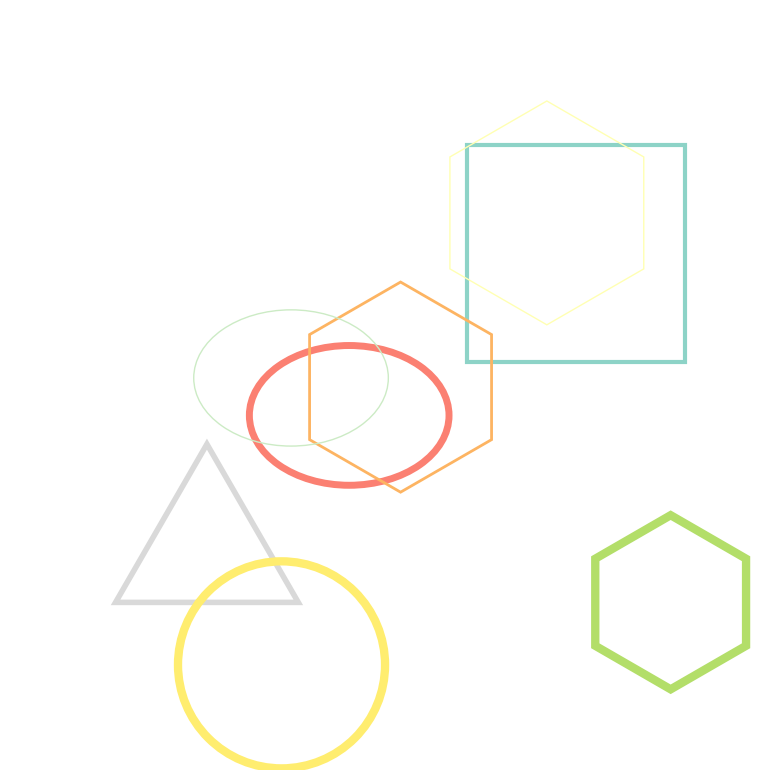[{"shape": "square", "thickness": 1.5, "radius": 0.71, "center": [0.748, 0.671]}, {"shape": "hexagon", "thickness": 0.5, "radius": 0.73, "center": [0.71, 0.724]}, {"shape": "oval", "thickness": 2.5, "radius": 0.65, "center": [0.454, 0.461]}, {"shape": "hexagon", "thickness": 1, "radius": 0.68, "center": [0.52, 0.497]}, {"shape": "hexagon", "thickness": 3, "radius": 0.57, "center": [0.871, 0.218]}, {"shape": "triangle", "thickness": 2, "radius": 0.69, "center": [0.269, 0.286]}, {"shape": "oval", "thickness": 0.5, "radius": 0.63, "center": [0.378, 0.509]}, {"shape": "circle", "thickness": 3, "radius": 0.67, "center": [0.366, 0.137]}]